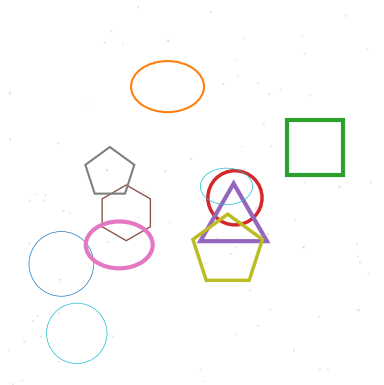[{"shape": "circle", "thickness": 0.5, "radius": 0.42, "center": [0.159, 0.315]}, {"shape": "oval", "thickness": 1.5, "radius": 0.47, "center": [0.435, 0.775]}, {"shape": "square", "thickness": 3, "radius": 0.36, "center": [0.818, 0.617]}, {"shape": "circle", "thickness": 2.5, "radius": 0.35, "center": [0.61, 0.486]}, {"shape": "triangle", "thickness": 3, "radius": 0.5, "center": [0.607, 0.424]}, {"shape": "hexagon", "thickness": 1, "radius": 0.36, "center": [0.328, 0.447]}, {"shape": "oval", "thickness": 3, "radius": 0.43, "center": [0.31, 0.364]}, {"shape": "pentagon", "thickness": 1.5, "radius": 0.33, "center": [0.285, 0.551]}, {"shape": "pentagon", "thickness": 2.5, "radius": 0.47, "center": [0.591, 0.349]}, {"shape": "oval", "thickness": 0.5, "radius": 0.34, "center": [0.588, 0.516]}, {"shape": "circle", "thickness": 0.5, "radius": 0.39, "center": [0.199, 0.134]}]